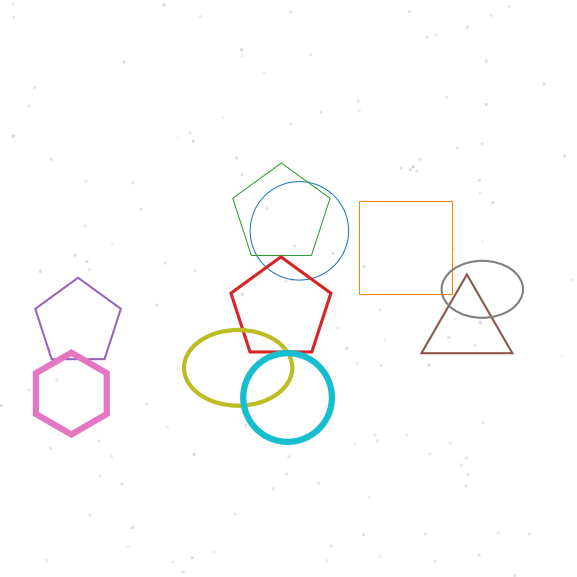[{"shape": "circle", "thickness": 0.5, "radius": 0.43, "center": [0.518, 0.599]}, {"shape": "square", "thickness": 0.5, "radius": 0.4, "center": [0.701, 0.571]}, {"shape": "pentagon", "thickness": 0.5, "radius": 0.44, "center": [0.487, 0.628]}, {"shape": "pentagon", "thickness": 1.5, "radius": 0.46, "center": [0.486, 0.463]}, {"shape": "pentagon", "thickness": 1, "radius": 0.39, "center": [0.135, 0.44]}, {"shape": "triangle", "thickness": 1, "radius": 0.45, "center": [0.808, 0.433]}, {"shape": "hexagon", "thickness": 3, "radius": 0.35, "center": [0.124, 0.318]}, {"shape": "oval", "thickness": 1, "radius": 0.35, "center": [0.835, 0.498]}, {"shape": "oval", "thickness": 2, "radius": 0.47, "center": [0.412, 0.362]}, {"shape": "circle", "thickness": 3, "radius": 0.38, "center": [0.498, 0.311]}]